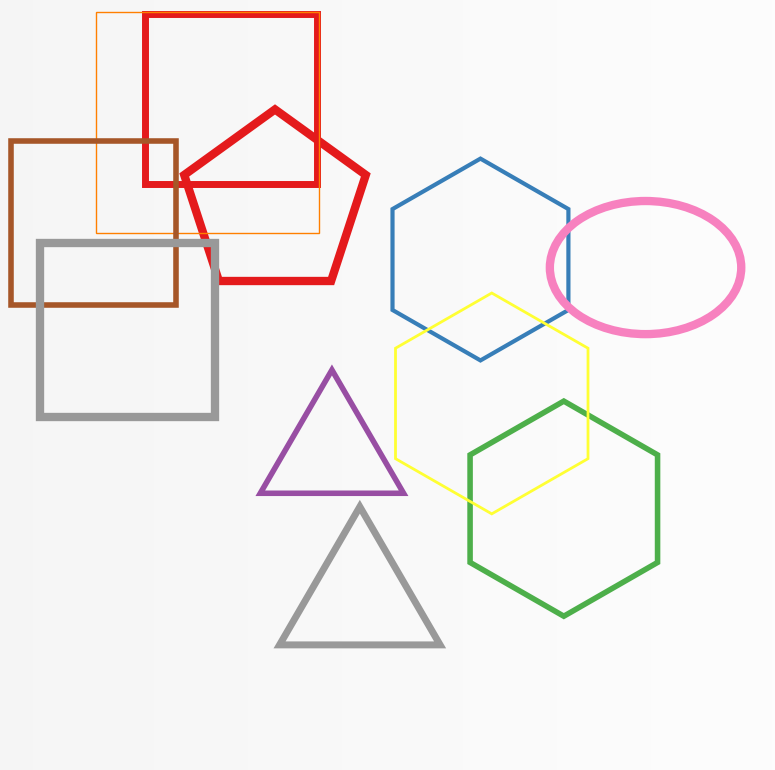[{"shape": "square", "thickness": 2.5, "radius": 0.55, "center": [0.298, 0.872]}, {"shape": "pentagon", "thickness": 3, "radius": 0.62, "center": [0.355, 0.735]}, {"shape": "hexagon", "thickness": 1.5, "radius": 0.66, "center": [0.62, 0.663]}, {"shape": "hexagon", "thickness": 2, "radius": 0.7, "center": [0.728, 0.339]}, {"shape": "triangle", "thickness": 2, "radius": 0.53, "center": [0.428, 0.413]}, {"shape": "square", "thickness": 0.5, "radius": 0.72, "center": [0.267, 0.841]}, {"shape": "hexagon", "thickness": 1, "radius": 0.72, "center": [0.635, 0.476]}, {"shape": "square", "thickness": 2, "radius": 0.53, "center": [0.121, 0.71]}, {"shape": "oval", "thickness": 3, "radius": 0.62, "center": [0.833, 0.653]}, {"shape": "square", "thickness": 3, "radius": 0.56, "center": [0.164, 0.571]}, {"shape": "triangle", "thickness": 2.5, "radius": 0.6, "center": [0.464, 0.222]}]